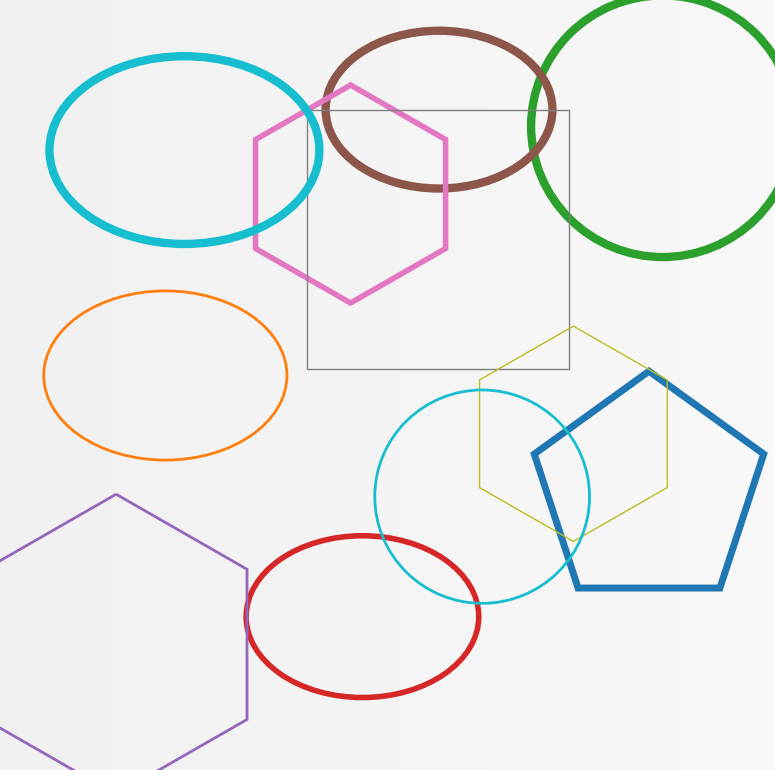[{"shape": "pentagon", "thickness": 2.5, "radius": 0.78, "center": [0.837, 0.362]}, {"shape": "oval", "thickness": 1, "radius": 0.78, "center": [0.213, 0.512]}, {"shape": "circle", "thickness": 3, "radius": 0.85, "center": [0.855, 0.836]}, {"shape": "oval", "thickness": 2, "radius": 0.75, "center": [0.468, 0.199]}, {"shape": "hexagon", "thickness": 1, "radius": 0.98, "center": [0.15, 0.163]}, {"shape": "oval", "thickness": 3, "radius": 0.73, "center": [0.566, 0.858]}, {"shape": "hexagon", "thickness": 2, "radius": 0.71, "center": [0.452, 0.748]}, {"shape": "square", "thickness": 0.5, "radius": 0.84, "center": [0.565, 0.689]}, {"shape": "hexagon", "thickness": 0.5, "radius": 0.7, "center": [0.74, 0.437]}, {"shape": "circle", "thickness": 1, "radius": 0.69, "center": [0.622, 0.355]}, {"shape": "oval", "thickness": 3, "radius": 0.87, "center": [0.238, 0.805]}]